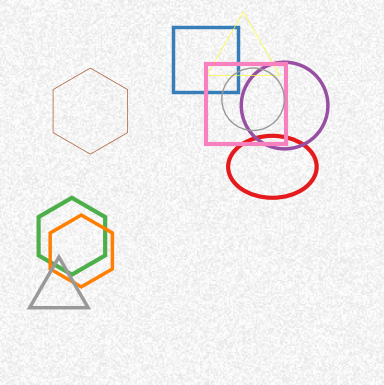[{"shape": "oval", "thickness": 3, "radius": 0.57, "center": [0.708, 0.567]}, {"shape": "square", "thickness": 2.5, "radius": 0.42, "center": [0.534, 0.846]}, {"shape": "hexagon", "thickness": 3, "radius": 0.5, "center": [0.187, 0.386]}, {"shape": "circle", "thickness": 2.5, "radius": 0.56, "center": [0.739, 0.726]}, {"shape": "hexagon", "thickness": 2.5, "radius": 0.47, "center": [0.211, 0.348]}, {"shape": "triangle", "thickness": 0.5, "radius": 0.55, "center": [0.632, 0.859]}, {"shape": "hexagon", "thickness": 0.5, "radius": 0.56, "center": [0.235, 0.711]}, {"shape": "square", "thickness": 3, "radius": 0.52, "center": [0.639, 0.73]}, {"shape": "triangle", "thickness": 2.5, "radius": 0.44, "center": [0.153, 0.245]}, {"shape": "circle", "thickness": 1, "radius": 0.41, "center": [0.657, 0.742]}]